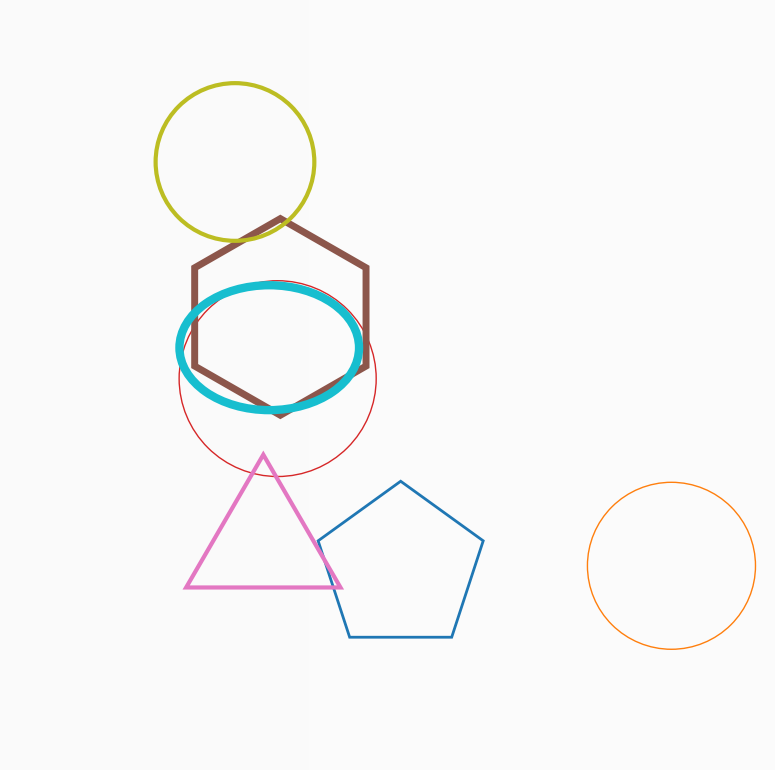[{"shape": "pentagon", "thickness": 1, "radius": 0.56, "center": [0.517, 0.263]}, {"shape": "circle", "thickness": 0.5, "radius": 0.54, "center": [0.866, 0.265]}, {"shape": "circle", "thickness": 0.5, "radius": 0.64, "center": [0.358, 0.508]}, {"shape": "hexagon", "thickness": 2.5, "radius": 0.64, "center": [0.362, 0.588]}, {"shape": "triangle", "thickness": 1.5, "radius": 0.57, "center": [0.34, 0.295]}, {"shape": "circle", "thickness": 1.5, "radius": 0.51, "center": [0.303, 0.79]}, {"shape": "oval", "thickness": 3, "radius": 0.58, "center": [0.347, 0.548]}]